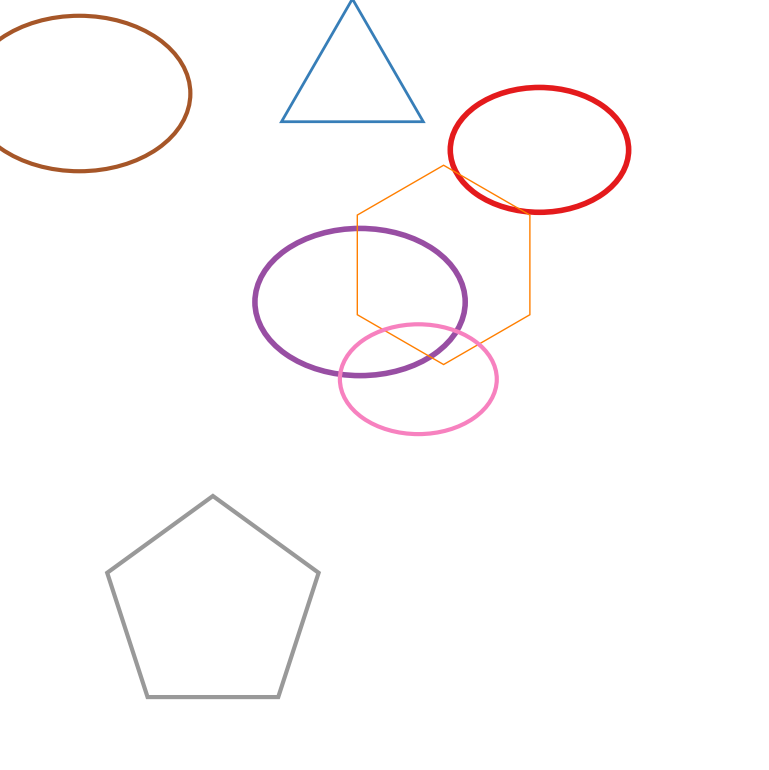[{"shape": "oval", "thickness": 2, "radius": 0.58, "center": [0.701, 0.805]}, {"shape": "triangle", "thickness": 1, "radius": 0.53, "center": [0.458, 0.895]}, {"shape": "oval", "thickness": 2, "radius": 0.68, "center": [0.468, 0.608]}, {"shape": "hexagon", "thickness": 0.5, "radius": 0.65, "center": [0.576, 0.656]}, {"shape": "oval", "thickness": 1.5, "radius": 0.72, "center": [0.103, 0.879]}, {"shape": "oval", "thickness": 1.5, "radius": 0.51, "center": [0.543, 0.508]}, {"shape": "pentagon", "thickness": 1.5, "radius": 0.72, "center": [0.276, 0.211]}]